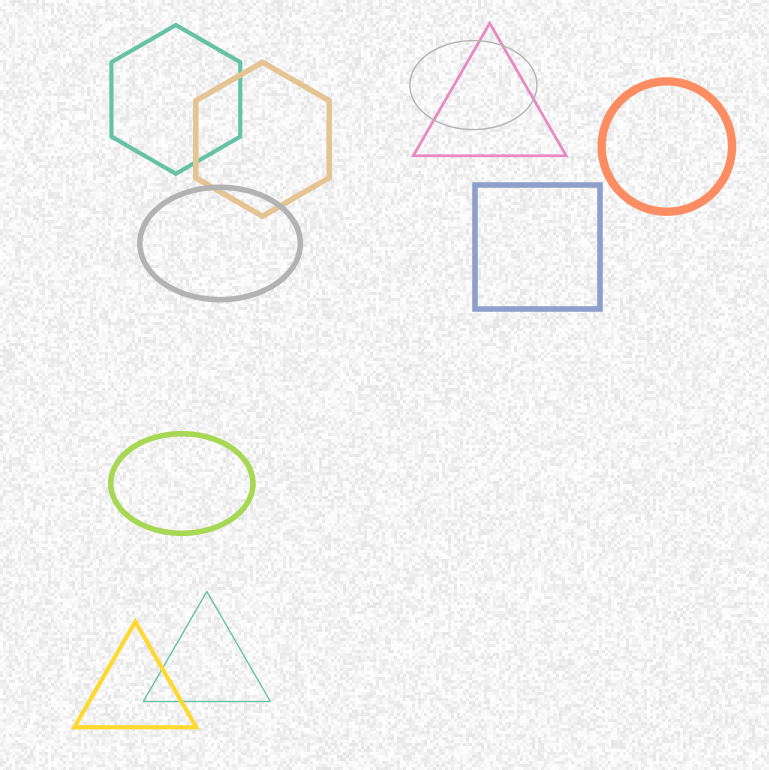[{"shape": "hexagon", "thickness": 1.5, "radius": 0.48, "center": [0.228, 0.871]}, {"shape": "triangle", "thickness": 0.5, "radius": 0.48, "center": [0.269, 0.137]}, {"shape": "circle", "thickness": 3, "radius": 0.42, "center": [0.866, 0.81]}, {"shape": "square", "thickness": 2, "radius": 0.4, "center": [0.698, 0.679]}, {"shape": "triangle", "thickness": 1, "radius": 0.57, "center": [0.636, 0.855]}, {"shape": "oval", "thickness": 2, "radius": 0.46, "center": [0.236, 0.372]}, {"shape": "triangle", "thickness": 1.5, "radius": 0.46, "center": [0.176, 0.101]}, {"shape": "hexagon", "thickness": 2, "radius": 0.5, "center": [0.341, 0.819]}, {"shape": "oval", "thickness": 2, "radius": 0.52, "center": [0.286, 0.684]}, {"shape": "oval", "thickness": 0.5, "radius": 0.41, "center": [0.615, 0.889]}]